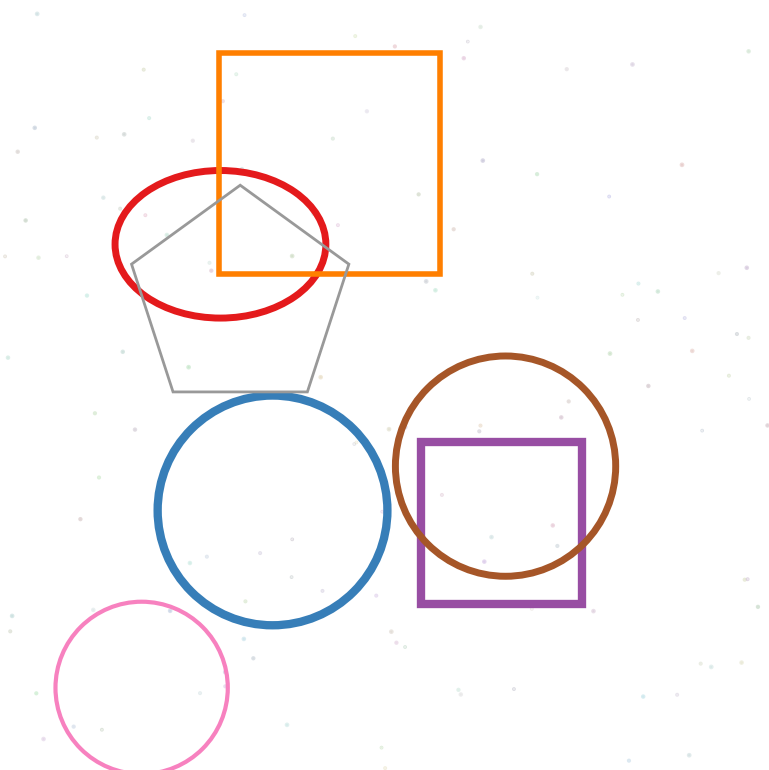[{"shape": "oval", "thickness": 2.5, "radius": 0.68, "center": [0.286, 0.683]}, {"shape": "circle", "thickness": 3, "radius": 0.75, "center": [0.354, 0.337]}, {"shape": "square", "thickness": 3, "radius": 0.52, "center": [0.651, 0.321]}, {"shape": "square", "thickness": 2, "radius": 0.72, "center": [0.428, 0.788]}, {"shape": "circle", "thickness": 2.5, "radius": 0.72, "center": [0.657, 0.395]}, {"shape": "circle", "thickness": 1.5, "radius": 0.56, "center": [0.184, 0.107]}, {"shape": "pentagon", "thickness": 1, "radius": 0.74, "center": [0.312, 0.611]}]